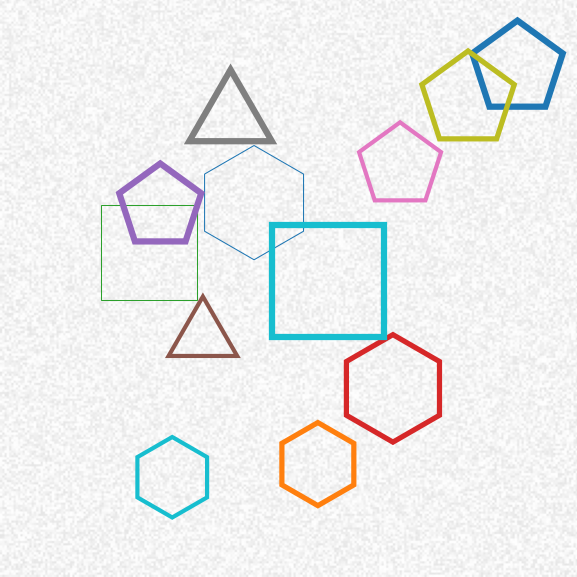[{"shape": "hexagon", "thickness": 0.5, "radius": 0.49, "center": [0.44, 0.648]}, {"shape": "pentagon", "thickness": 3, "radius": 0.41, "center": [0.896, 0.881]}, {"shape": "hexagon", "thickness": 2.5, "radius": 0.36, "center": [0.55, 0.195]}, {"shape": "square", "thickness": 0.5, "radius": 0.41, "center": [0.258, 0.562]}, {"shape": "hexagon", "thickness": 2.5, "radius": 0.47, "center": [0.68, 0.327]}, {"shape": "pentagon", "thickness": 3, "radius": 0.37, "center": [0.277, 0.641]}, {"shape": "triangle", "thickness": 2, "radius": 0.34, "center": [0.351, 0.417]}, {"shape": "pentagon", "thickness": 2, "radius": 0.37, "center": [0.693, 0.713]}, {"shape": "triangle", "thickness": 3, "radius": 0.41, "center": [0.399, 0.796]}, {"shape": "pentagon", "thickness": 2.5, "radius": 0.42, "center": [0.811, 0.827]}, {"shape": "hexagon", "thickness": 2, "radius": 0.35, "center": [0.298, 0.173]}, {"shape": "square", "thickness": 3, "radius": 0.49, "center": [0.568, 0.512]}]